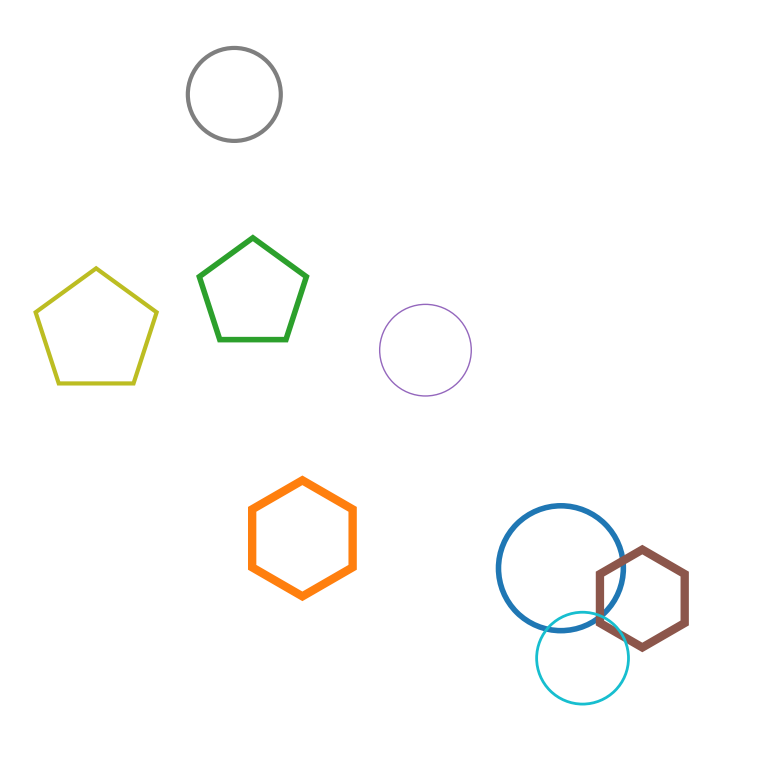[{"shape": "circle", "thickness": 2, "radius": 0.41, "center": [0.728, 0.262]}, {"shape": "hexagon", "thickness": 3, "radius": 0.38, "center": [0.393, 0.301]}, {"shape": "pentagon", "thickness": 2, "radius": 0.37, "center": [0.328, 0.618]}, {"shape": "circle", "thickness": 0.5, "radius": 0.3, "center": [0.553, 0.545]}, {"shape": "hexagon", "thickness": 3, "radius": 0.32, "center": [0.834, 0.223]}, {"shape": "circle", "thickness": 1.5, "radius": 0.3, "center": [0.304, 0.877]}, {"shape": "pentagon", "thickness": 1.5, "radius": 0.41, "center": [0.125, 0.569]}, {"shape": "circle", "thickness": 1, "radius": 0.3, "center": [0.757, 0.145]}]